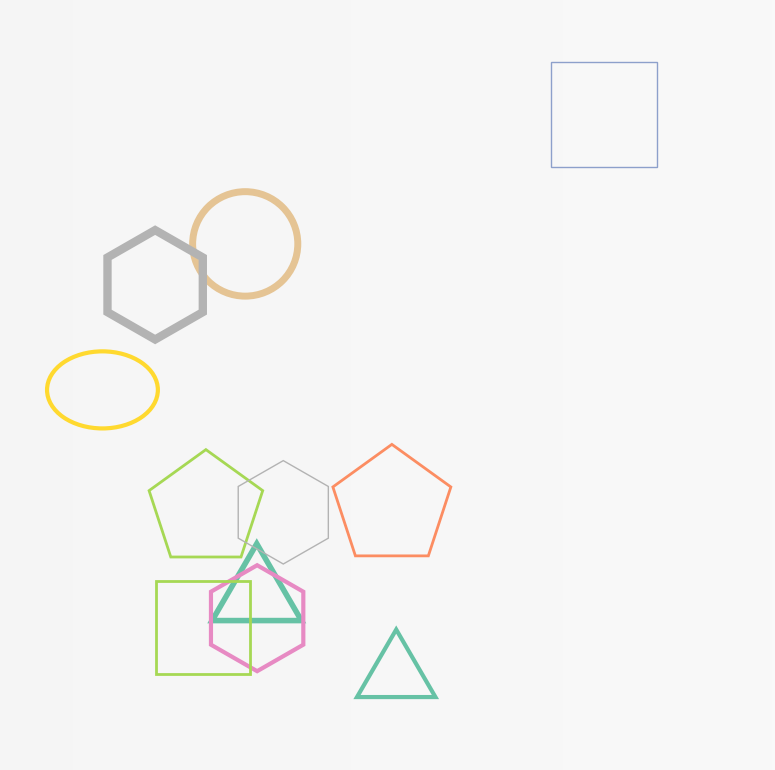[{"shape": "triangle", "thickness": 1.5, "radius": 0.29, "center": [0.511, 0.124]}, {"shape": "triangle", "thickness": 2, "radius": 0.33, "center": [0.331, 0.227]}, {"shape": "pentagon", "thickness": 1, "radius": 0.4, "center": [0.506, 0.343]}, {"shape": "square", "thickness": 0.5, "radius": 0.34, "center": [0.78, 0.851]}, {"shape": "hexagon", "thickness": 1.5, "radius": 0.34, "center": [0.332, 0.197]}, {"shape": "square", "thickness": 1, "radius": 0.3, "center": [0.262, 0.185]}, {"shape": "pentagon", "thickness": 1, "radius": 0.39, "center": [0.266, 0.339]}, {"shape": "oval", "thickness": 1.5, "radius": 0.36, "center": [0.132, 0.494]}, {"shape": "circle", "thickness": 2.5, "radius": 0.34, "center": [0.316, 0.683]}, {"shape": "hexagon", "thickness": 3, "radius": 0.36, "center": [0.2, 0.63]}, {"shape": "hexagon", "thickness": 0.5, "radius": 0.34, "center": [0.366, 0.335]}]